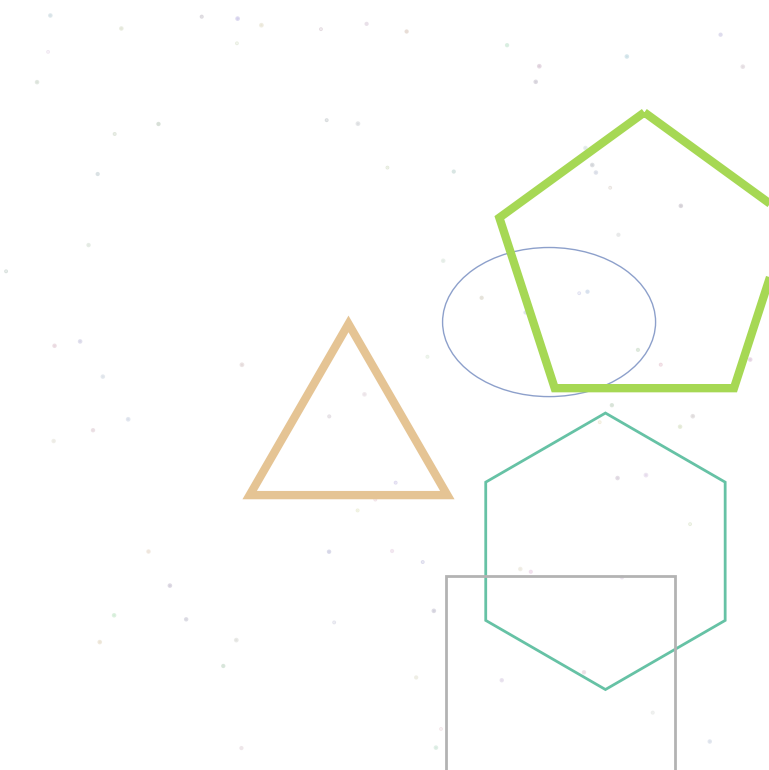[{"shape": "hexagon", "thickness": 1, "radius": 0.9, "center": [0.786, 0.284]}, {"shape": "oval", "thickness": 0.5, "radius": 0.69, "center": [0.713, 0.582]}, {"shape": "pentagon", "thickness": 3, "radius": 0.99, "center": [0.837, 0.656]}, {"shape": "triangle", "thickness": 3, "radius": 0.74, "center": [0.453, 0.431]}, {"shape": "square", "thickness": 1, "radius": 0.74, "center": [0.727, 0.104]}]